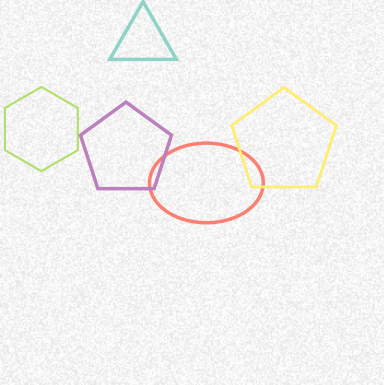[{"shape": "triangle", "thickness": 2.5, "radius": 0.5, "center": [0.372, 0.896]}, {"shape": "oval", "thickness": 2.5, "radius": 0.74, "center": [0.536, 0.525]}, {"shape": "hexagon", "thickness": 1.5, "radius": 0.55, "center": [0.107, 0.665]}, {"shape": "pentagon", "thickness": 2.5, "radius": 0.62, "center": [0.327, 0.611]}, {"shape": "pentagon", "thickness": 2, "radius": 0.71, "center": [0.738, 0.63]}]